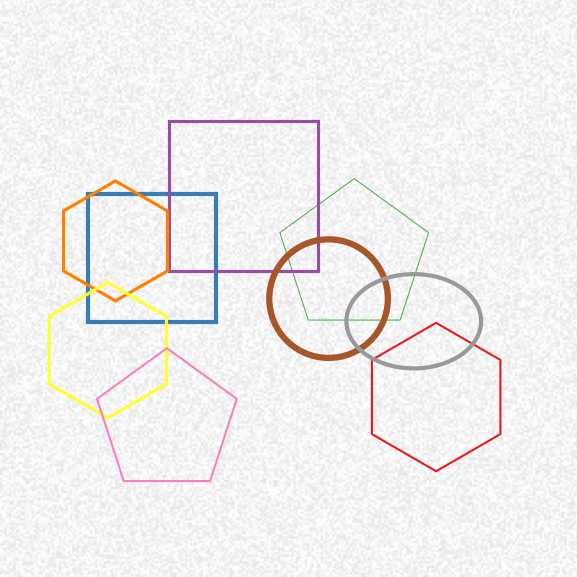[{"shape": "hexagon", "thickness": 1, "radius": 0.64, "center": [0.755, 0.312]}, {"shape": "square", "thickness": 2, "radius": 0.55, "center": [0.263, 0.553]}, {"shape": "pentagon", "thickness": 0.5, "radius": 0.68, "center": [0.613, 0.554]}, {"shape": "square", "thickness": 1.5, "radius": 0.65, "center": [0.422, 0.66]}, {"shape": "hexagon", "thickness": 1.5, "radius": 0.52, "center": [0.2, 0.582]}, {"shape": "hexagon", "thickness": 1.5, "radius": 0.59, "center": [0.187, 0.393]}, {"shape": "circle", "thickness": 3, "radius": 0.51, "center": [0.569, 0.482]}, {"shape": "pentagon", "thickness": 1, "radius": 0.64, "center": [0.289, 0.269]}, {"shape": "oval", "thickness": 2, "radius": 0.58, "center": [0.716, 0.443]}]